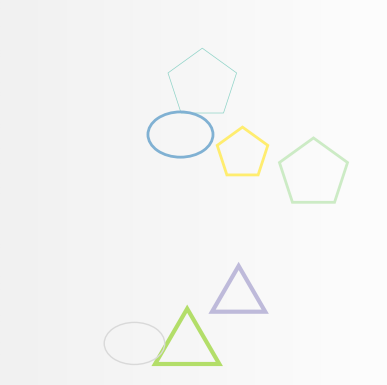[{"shape": "pentagon", "thickness": 0.5, "radius": 0.47, "center": [0.522, 0.782]}, {"shape": "triangle", "thickness": 3, "radius": 0.4, "center": [0.616, 0.23]}, {"shape": "oval", "thickness": 2, "radius": 0.42, "center": [0.466, 0.651]}, {"shape": "triangle", "thickness": 3, "radius": 0.48, "center": [0.483, 0.102]}, {"shape": "oval", "thickness": 1, "radius": 0.39, "center": [0.347, 0.108]}, {"shape": "pentagon", "thickness": 2, "radius": 0.46, "center": [0.809, 0.549]}, {"shape": "pentagon", "thickness": 2, "radius": 0.34, "center": [0.626, 0.601]}]